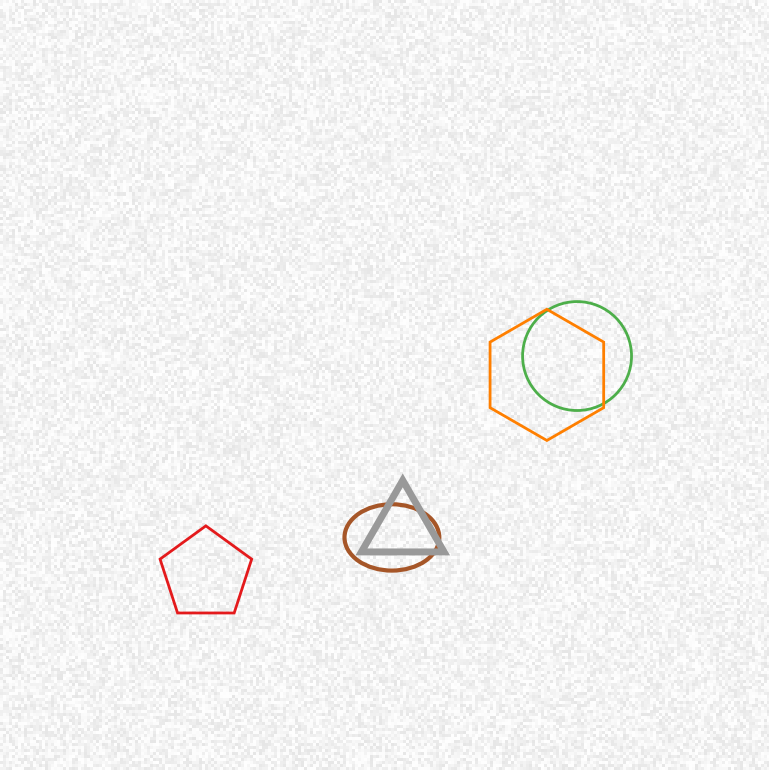[{"shape": "pentagon", "thickness": 1, "radius": 0.31, "center": [0.267, 0.255]}, {"shape": "circle", "thickness": 1, "radius": 0.35, "center": [0.749, 0.538]}, {"shape": "hexagon", "thickness": 1, "radius": 0.43, "center": [0.71, 0.513]}, {"shape": "oval", "thickness": 1.5, "radius": 0.31, "center": [0.509, 0.302]}, {"shape": "triangle", "thickness": 2.5, "radius": 0.31, "center": [0.523, 0.314]}]